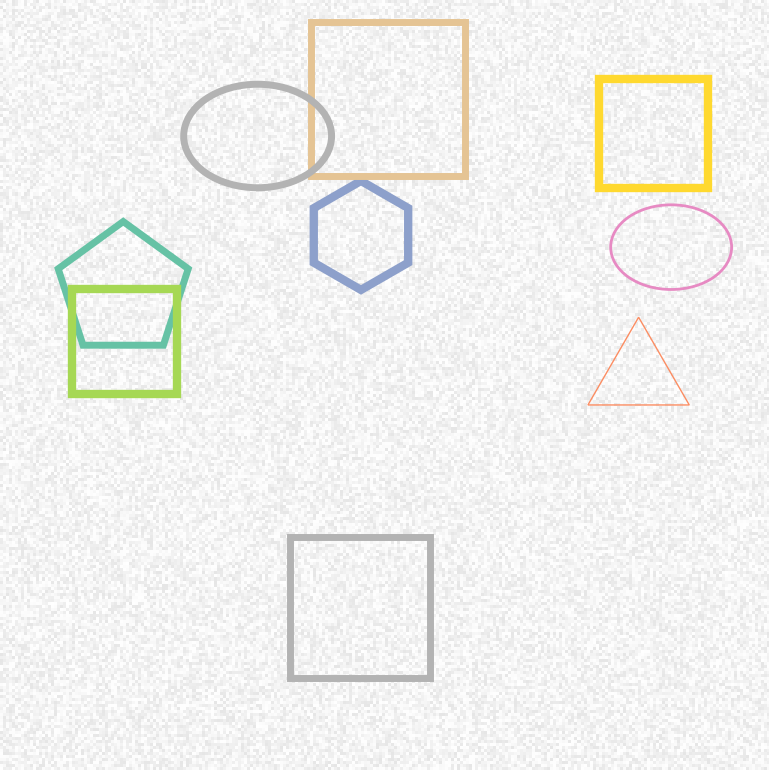[{"shape": "pentagon", "thickness": 2.5, "radius": 0.44, "center": [0.16, 0.623]}, {"shape": "triangle", "thickness": 0.5, "radius": 0.38, "center": [0.829, 0.512]}, {"shape": "hexagon", "thickness": 3, "radius": 0.35, "center": [0.469, 0.694]}, {"shape": "oval", "thickness": 1, "radius": 0.39, "center": [0.872, 0.679]}, {"shape": "square", "thickness": 3, "radius": 0.34, "center": [0.162, 0.556]}, {"shape": "square", "thickness": 3, "radius": 0.35, "center": [0.849, 0.827]}, {"shape": "square", "thickness": 2.5, "radius": 0.5, "center": [0.504, 0.871]}, {"shape": "square", "thickness": 2.5, "radius": 0.46, "center": [0.467, 0.211]}, {"shape": "oval", "thickness": 2.5, "radius": 0.48, "center": [0.335, 0.823]}]